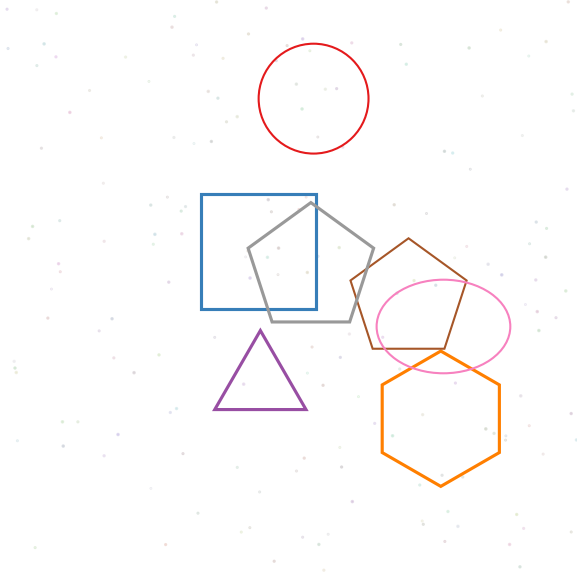[{"shape": "circle", "thickness": 1, "radius": 0.48, "center": [0.543, 0.828]}, {"shape": "square", "thickness": 1.5, "radius": 0.5, "center": [0.448, 0.564]}, {"shape": "triangle", "thickness": 1.5, "radius": 0.46, "center": [0.451, 0.336]}, {"shape": "hexagon", "thickness": 1.5, "radius": 0.59, "center": [0.763, 0.274]}, {"shape": "pentagon", "thickness": 1, "radius": 0.53, "center": [0.707, 0.481]}, {"shape": "oval", "thickness": 1, "radius": 0.58, "center": [0.768, 0.434]}, {"shape": "pentagon", "thickness": 1.5, "radius": 0.57, "center": [0.538, 0.534]}]